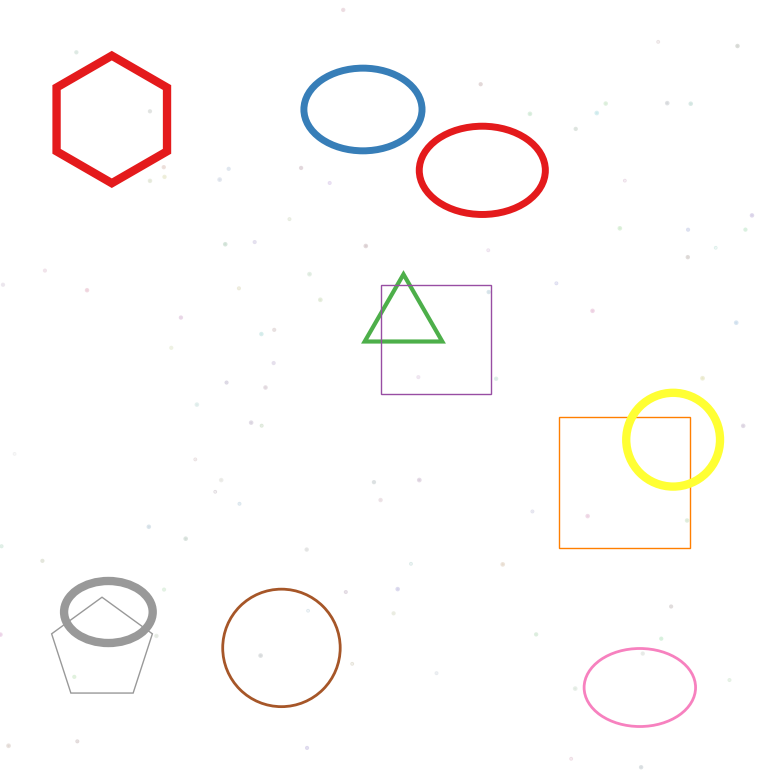[{"shape": "hexagon", "thickness": 3, "radius": 0.41, "center": [0.145, 0.845]}, {"shape": "oval", "thickness": 2.5, "radius": 0.41, "center": [0.626, 0.779]}, {"shape": "oval", "thickness": 2.5, "radius": 0.38, "center": [0.471, 0.858]}, {"shape": "triangle", "thickness": 1.5, "radius": 0.29, "center": [0.524, 0.586]}, {"shape": "square", "thickness": 0.5, "radius": 0.36, "center": [0.567, 0.559]}, {"shape": "square", "thickness": 0.5, "radius": 0.43, "center": [0.81, 0.373]}, {"shape": "circle", "thickness": 3, "radius": 0.3, "center": [0.874, 0.429]}, {"shape": "circle", "thickness": 1, "radius": 0.38, "center": [0.366, 0.159]}, {"shape": "oval", "thickness": 1, "radius": 0.36, "center": [0.831, 0.107]}, {"shape": "oval", "thickness": 3, "radius": 0.29, "center": [0.141, 0.205]}, {"shape": "pentagon", "thickness": 0.5, "radius": 0.34, "center": [0.132, 0.156]}]